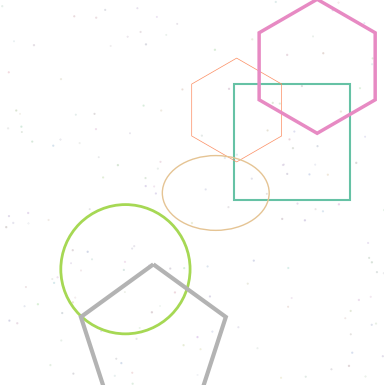[{"shape": "square", "thickness": 1.5, "radius": 0.75, "center": [0.758, 0.631]}, {"shape": "hexagon", "thickness": 0.5, "radius": 0.67, "center": [0.615, 0.714]}, {"shape": "hexagon", "thickness": 2.5, "radius": 0.87, "center": [0.824, 0.828]}, {"shape": "circle", "thickness": 2, "radius": 0.84, "center": [0.326, 0.301]}, {"shape": "oval", "thickness": 1, "radius": 0.69, "center": [0.56, 0.499]}, {"shape": "pentagon", "thickness": 3, "radius": 0.99, "center": [0.398, 0.116]}]